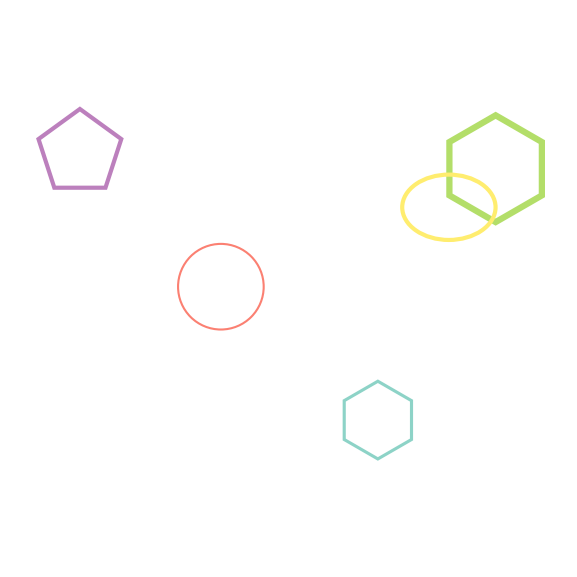[{"shape": "hexagon", "thickness": 1.5, "radius": 0.34, "center": [0.654, 0.272]}, {"shape": "circle", "thickness": 1, "radius": 0.37, "center": [0.382, 0.503]}, {"shape": "hexagon", "thickness": 3, "radius": 0.46, "center": [0.858, 0.707]}, {"shape": "pentagon", "thickness": 2, "radius": 0.38, "center": [0.138, 0.735]}, {"shape": "oval", "thickness": 2, "radius": 0.4, "center": [0.777, 0.64]}]